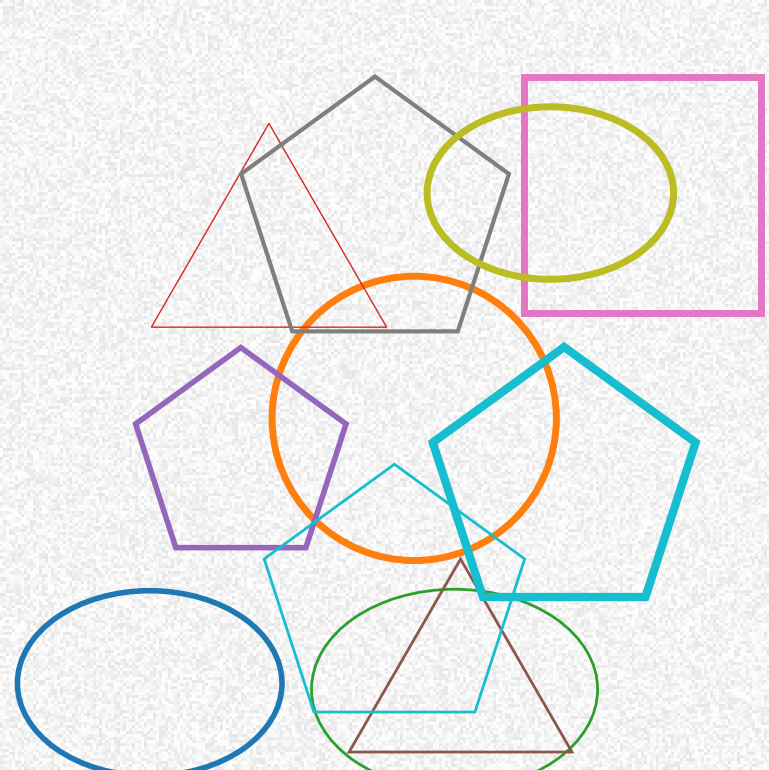[{"shape": "oval", "thickness": 2, "radius": 0.86, "center": [0.194, 0.113]}, {"shape": "circle", "thickness": 2.5, "radius": 0.92, "center": [0.538, 0.457]}, {"shape": "oval", "thickness": 1, "radius": 0.93, "center": [0.59, 0.105]}, {"shape": "triangle", "thickness": 0.5, "radius": 0.88, "center": [0.349, 0.663]}, {"shape": "pentagon", "thickness": 2, "radius": 0.72, "center": [0.313, 0.405]}, {"shape": "triangle", "thickness": 1, "radius": 0.84, "center": [0.598, 0.107]}, {"shape": "square", "thickness": 2.5, "radius": 0.77, "center": [0.834, 0.747]}, {"shape": "pentagon", "thickness": 1.5, "radius": 0.91, "center": [0.487, 0.718]}, {"shape": "oval", "thickness": 2.5, "radius": 0.8, "center": [0.715, 0.749]}, {"shape": "pentagon", "thickness": 3, "radius": 0.9, "center": [0.733, 0.37]}, {"shape": "pentagon", "thickness": 1, "radius": 0.89, "center": [0.512, 0.219]}]